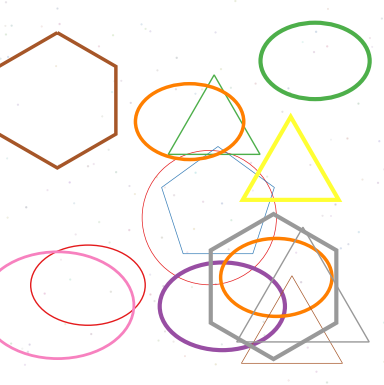[{"shape": "circle", "thickness": 0.5, "radius": 0.87, "center": [0.544, 0.435]}, {"shape": "oval", "thickness": 1, "radius": 0.74, "center": [0.228, 0.259]}, {"shape": "pentagon", "thickness": 0.5, "radius": 0.77, "center": [0.566, 0.466]}, {"shape": "triangle", "thickness": 1, "radius": 0.69, "center": [0.556, 0.668]}, {"shape": "oval", "thickness": 3, "radius": 0.71, "center": [0.818, 0.842]}, {"shape": "oval", "thickness": 3, "radius": 0.81, "center": [0.577, 0.204]}, {"shape": "oval", "thickness": 2.5, "radius": 0.72, "center": [0.718, 0.279]}, {"shape": "oval", "thickness": 2.5, "radius": 0.7, "center": [0.492, 0.684]}, {"shape": "triangle", "thickness": 3, "radius": 0.72, "center": [0.755, 0.553]}, {"shape": "hexagon", "thickness": 2.5, "radius": 0.88, "center": [0.149, 0.74]}, {"shape": "triangle", "thickness": 0.5, "radius": 0.76, "center": [0.758, 0.132]}, {"shape": "oval", "thickness": 2, "radius": 0.99, "center": [0.15, 0.207]}, {"shape": "triangle", "thickness": 1, "radius": 0.99, "center": [0.787, 0.211]}, {"shape": "hexagon", "thickness": 3, "radius": 0.94, "center": [0.711, 0.256]}]